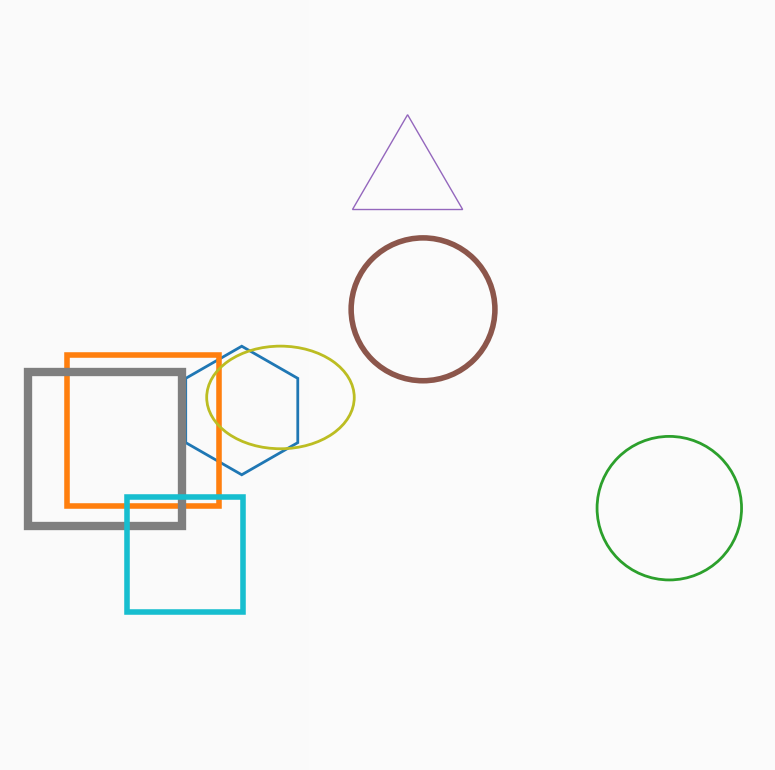[{"shape": "hexagon", "thickness": 1, "radius": 0.42, "center": [0.312, 0.467]}, {"shape": "square", "thickness": 2, "radius": 0.49, "center": [0.185, 0.44]}, {"shape": "circle", "thickness": 1, "radius": 0.47, "center": [0.864, 0.34]}, {"shape": "triangle", "thickness": 0.5, "radius": 0.41, "center": [0.526, 0.769]}, {"shape": "circle", "thickness": 2, "radius": 0.46, "center": [0.546, 0.598]}, {"shape": "square", "thickness": 3, "radius": 0.5, "center": [0.135, 0.417]}, {"shape": "oval", "thickness": 1, "radius": 0.48, "center": [0.362, 0.484]}, {"shape": "square", "thickness": 2, "radius": 0.37, "center": [0.239, 0.279]}]